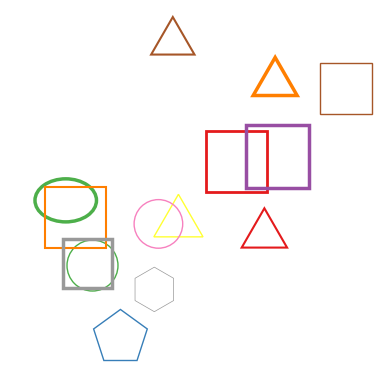[{"shape": "triangle", "thickness": 1.5, "radius": 0.34, "center": [0.687, 0.391]}, {"shape": "square", "thickness": 2, "radius": 0.39, "center": [0.614, 0.581]}, {"shape": "pentagon", "thickness": 1, "radius": 0.37, "center": [0.313, 0.123]}, {"shape": "circle", "thickness": 1, "radius": 0.33, "center": [0.24, 0.31]}, {"shape": "oval", "thickness": 2.5, "radius": 0.4, "center": [0.171, 0.48]}, {"shape": "square", "thickness": 2.5, "radius": 0.41, "center": [0.72, 0.592]}, {"shape": "triangle", "thickness": 2.5, "radius": 0.33, "center": [0.715, 0.785]}, {"shape": "square", "thickness": 1.5, "radius": 0.4, "center": [0.196, 0.436]}, {"shape": "triangle", "thickness": 1, "radius": 0.37, "center": [0.463, 0.422]}, {"shape": "square", "thickness": 1, "radius": 0.33, "center": [0.899, 0.77]}, {"shape": "triangle", "thickness": 1.5, "radius": 0.32, "center": [0.449, 0.891]}, {"shape": "circle", "thickness": 1, "radius": 0.32, "center": [0.411, 0.418]}, {"shape": "square", "thickness": 2.5, "radius": 0.32, "center": [0.228, 0.315]}, {"shape": "hexagon", "thickness": 0.5, "radius": 0.29, "center": [0.401, 0.248]}]